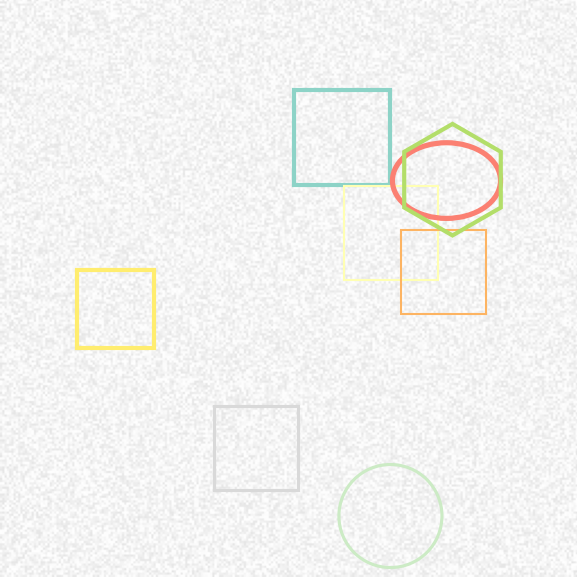[{"shape": "square", "thickness": 2, "radius": 0.42, "center": [0.592, 0.761]}, {"shape": "square", "thickness": 1, "radius": 0.41, "center": [0.676, 0.595]}, {"shape": "oval", "thickness": 2.5, "radius": 0.47, "center": [0.773, 0.686]}, {"shape": "square", "thickness": 1, "radius": 0.37, "center": [0.768, 0.528]}, {"shape": "hexagon", "thickness": 2, "radius": 0.48, "center": [0.784, 0.688]}, {"shape": "square", "thickness": 1.5, "radius": 0.36, "center": [0.443, 0.223]}, {"shape": "circle", "thickness": 1.5, "radius": 0.45, "center": [0.676, 0.106]}, {"shape": "square", "thickness": 2, "radius": 0.34, "center": [0.2, 0.464]}]